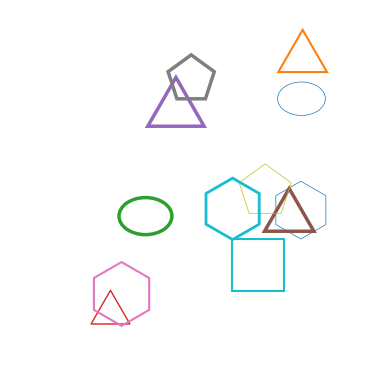[{"shape": "oval", "thickness": 0.5, "radius": 0.31, "center": [0.783, 0.744]}, {"shape": "hexagon", "thickness": 0.5, "radius": 0.37, "center": [0.781, 0.454]}, {"shape": "triangle", "thickness": 1.5, "radius": 0.36, "center": [0.786, 0.849]}, {"shape": "oval", "thickness": 2.5, "radius": 0.34, "center": [0.378, 0.439]}, {"shape": "triangle", "thickness": 1, "radius": 0.29, "center": [0.287, 0.188]}, {"shape": "triangle", "thickness": 2.5, "radius": 0.42, "center": [0.457, 0.714]}, {"shape": "triangle", "thickness": 2.5, "radius": 0.37, "center": [0.751, 0.436]}, {"shape": "hexagon", "thickness": 1.5, "radius": 0.41, "center": [0.316, 0.237]}, {"shape": "pentagon", "thickness": 2.5, "radius": 0.32, "center": [0.497, 0.794]}, {"shape": "pentagon", "thickness": 0.5, "radius": 0.35, "center": [0.689, 0.503]}, {"shape": "hexagon", "thickness": 2, "radius": 0.4, "center": [0.604, 0.458]}, {"shape": "square", "thickness": 1.5, "radius": 0.33, "center": [0.67, 0.312]}]